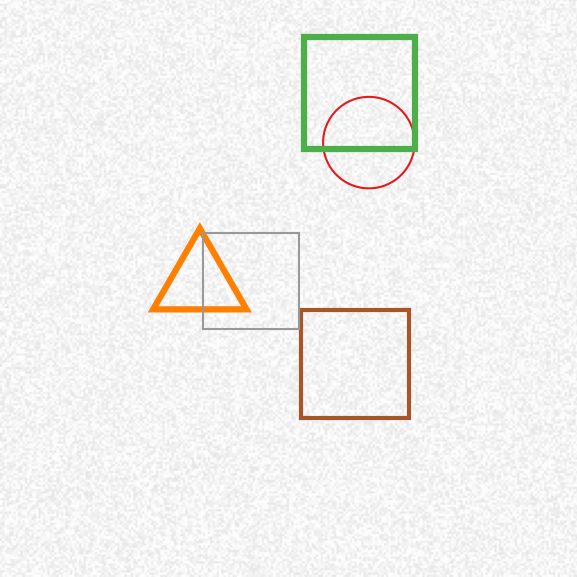[{"shape": "circle", "thickness": 1, "radius": 0.4, "center": [0.639, 0.752]}, {"shape": "square", "thickness": 3, "radius": 0.48, "center": [0.623, 0.838]}, {"shape": "triangle", "thickness": 3, "radius": 0.47, "center": [0.346, 0.51]}, {"shape": "square", "thickness": 2, "radius": 0.47, "center": [0.615, 0.37]}, {"shape": "square", "thickness": 1, "radius": 0.41, "center": [0.434, 0.512]}]